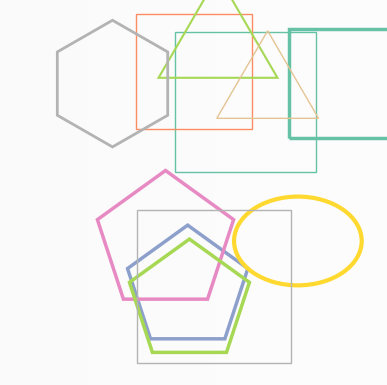[{"shape": "square", "thickness": 2.5, "radius": 0.71, "center": [0.886, 0.784]}, {"shape": "square", "thickness": 1, "radius": 0.91, "center": [0.634, 0.734]}, {"shape": "square", "thickness": 1, "radius": 0.74, "center": [0.5, 0.815]}, {"shape": "pentagon", "thickness": 2.5, "radius": 0.82, "center": [0.484, 0.252]}, {"shape": "pentagon", "thickness": 2.5, "radius": 0.92, "center": [0.427, 0.372]}, {"shape": "pentagon", "thickness": 2.5, "radius": 0.81, "center": [0.489, 0.216]}, {"shape": "triangle", "thickness": 1.5, "radius": 0.89, "center": [0.563, 0.887]}, {"shape": "oval", "thickness": 3, "radius": 0.82, "center": [0.769, 0.374]}, {"shape": "triangle", "thickness": 1, "radius": 0.76, "center": [0.691, 0.768]}, {"shape": "square", "thickness": 1, "radius": 1.0, "center": [0.552, 0.256]}, {"shape": "hexagon", "thickness": 2, "radius": 0.82, "center": [0.29, 0.783]}]